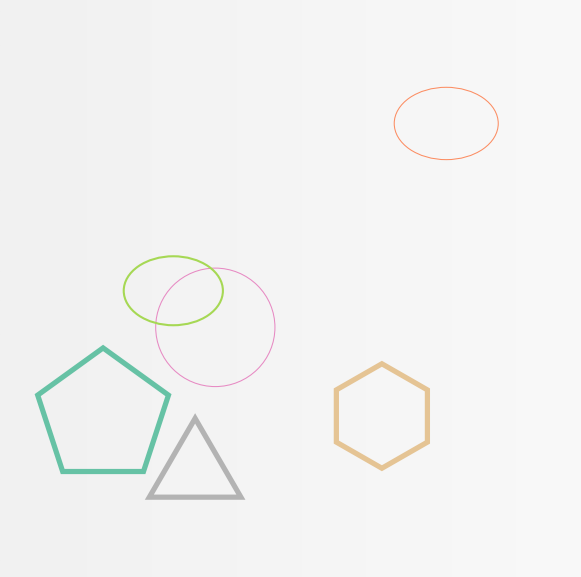[{"shape": "pentagon", "thickness": 2.5, "radius": 0.59, "center": [0.177, 0.278]}, {"shape": "oval", "thickness": 0.5, "radius": 0.45, "center": [0.768, 0.785]}, {"shape": "circle", "thickness": 0.5, "radius": 0.51, "center": [0.37, 0.432]}, {"shape": "oval", "thickness": 1, "radius": 0.43, "center": [0.298, 0.496]}, {"shape": "hexagon", "thickness": 2.5, "radius": 0.45, "center": [0.657, 0.279]}, {"shape": "triangle", "thickness": 2.5, "radius": 0.45, "center": [0.336, 0.184]}]